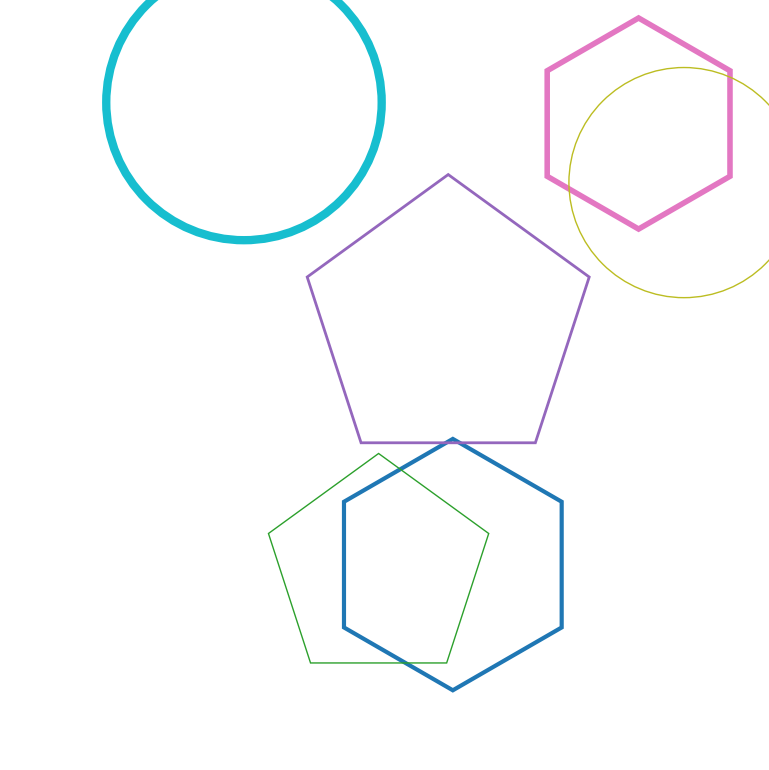[{"shape": "hexagon", "thickness": 1.5, "radius": 0.82, "center": [0.588, 0.267]}, {"shape": "pentagon", "thickness": 0.5, "radius": 0.75, "center": [0.492, 0.261]}, {"shape": "pentagon", "thickness": 1, "radius": 0.96, "center": [0.582, 0.581]}, {"shape": "hexagon", "thickness": 2, "radius": 0.69, "center": [0.829, 0.84]}, {"shape": "circle", "thickness": 0.5, "radius": 0.75, "center": [0.888, 0.763]}, {"shape": "circle", "thickness": 3, "radius": 0.89, "center": [0.317, 0.867]}]